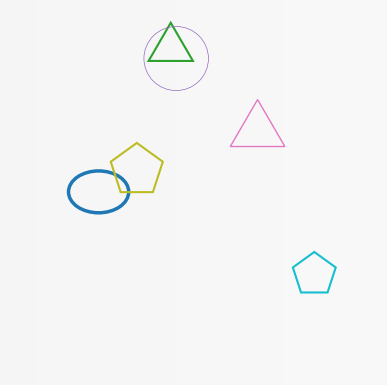[{"shape": "oval", "thickness": 2.5, "radius": 0.39, "center": [0.254, 0.502]}, {"shape": "triangle", "thickness": 1.5, "radius": 0.33, "center": [0.441, 0.875]}, {"shape": "circle", "thickness": 0.5, "radius": 0.42, "center": [0.455, 0.848]}, {"shape": "triangle", "thickness": 1, "radius": 0.41, "center": [0.665, 0.66]}, {"shape": "pentagon", "thickness": 1.5, "radius": 0.35, "center": [0.353, 0.558]}, {"shape": "pentagon", "thickness": 1.5, "radius": 0.29, "center": [0.811, 0.287]}]